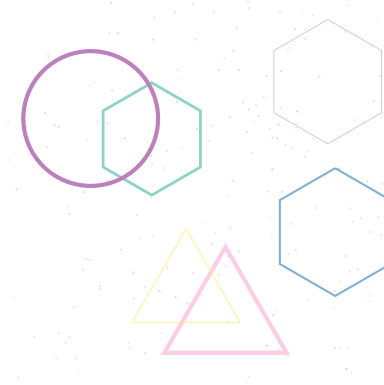[{"shape": "hexagon", "thickness": 2, "radius": 0.73, "center": [0.394, 0.639]}, {"shape": "hexagon", "thickness": 0.5, "radius": 0.81, "center": [0.851, 0.788]}, {"shape": "hexagon", "thickness": 1.5, "radius": 0.83, "center": [0.871, 0.397]}, {"shape": "triangle", "thickness": 3, "radius": 0.92, "center": [0.586, 0.175]}, {"shape": "circle", "thickness": 3, "radius": 0.88, "center": [0.236, 0.692]}, {"shape": "triangle", "thickness": 0.5, "radius": 0.81, "center": [0.483, 0.244]}]